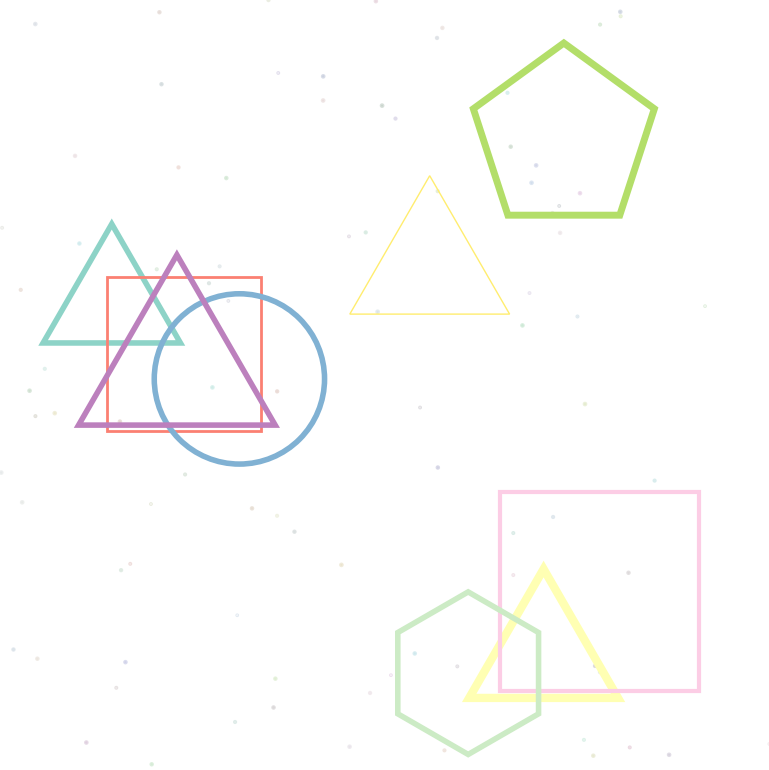[{"shape": "triangle", "thickness": 2, "radius": 0.51, "center": [0.145, 0.606]}, {"shape": "triangle", "thickness": 3, "radius": 0.56, "center": [0.706, 0.149]}, {"shape": "square", "thickness": 1, "radius": 0.5, "center": [0.239, 0.541]}, {"shape": "circle", "thickness": 2, "radius": 0.55, "center": [0.311, 0.508]}, {"shape": "pentagon", "thickness": 2.5, "radius": 0.62, "center": [0.732, 0.821]}, {"shape": "square", "thickness": 1.5, "radius": 0.64, "center": [0.779, 0.232]}, {"shape": "triangle", "thickness": 2, "radius": 0.74, "center": [0.23, 0.522]}, {"shape": "hexagon", "thickness": 2, "radius": 0.53, "center": [0.608, 0.126]}, {"shape": "triangle", "thickness": 0.5, "radius": 0.6, "center": [0.558, 0.652]}]